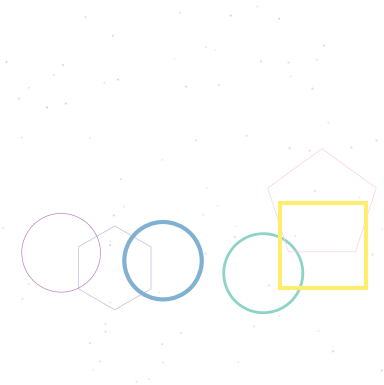[{"shape": "circle", "thickness": 2, "radius": 0.51, "center": [0.684, 0.29]}, {"shape": "hexagon", "thickness": 0.5, "radius": 0.54, "center": [0.298, 0.304]}, {"shape": "circle", "thickness": 3, "radius": 0.5, "center": [0.423, 0.323]}, {"shape": "pentagon", "thickness": 0.5, "radius": 0.74, "center": [0.836, 0.466]}, {"shape": "circle", "thickness": 0.5, "radius": 0.51, "center": [0.159, 0.343]}, {"shape": "square", "thickness": 3, "radius": 0.55, "center": [0.839, 0.362]}]